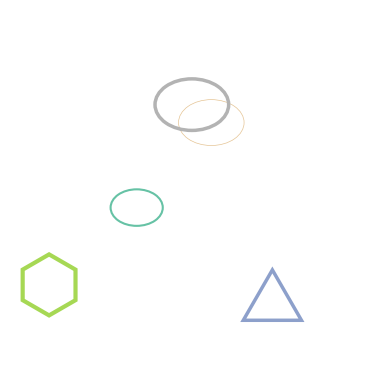[{"shape": "oval", "thickness": 1.5, "radius": 0.34, "center": [0.355, 0.461]}, {"shape": "triangle", "thickness": 2.5, "radius": 0.44, "center": [0.707, 0.212]}, {"shape": "hexagon", "thickness": 3, "radius": 0.4, "center": [0.127, 0.26]}, {"shape": "oval", "thickness": 0.5, "radius": 0.43, "center": [0.549, 0.682]}, {"shape": "oval", "thickness": 2.5, "radius": 0.48, "center": [0.498, 0.728]}]